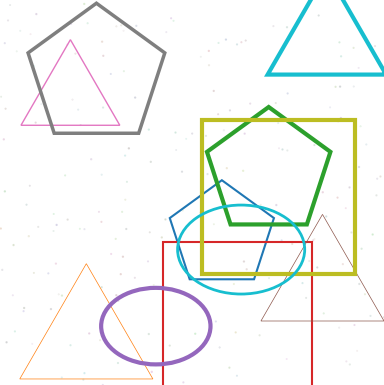[{"shape": "pentagon", "thickness": 1.5, "radius": 0.71, "center": [0.576, 0.39]}, {"shape": "triangle", "thickness": 0.5, "radius": 1.0, "center": [0.224, 0.116]}, {"shape": "pentagon", "thickness": 3, "radius": 0.84, "center": [0.698, 0.553]}, {"shape": "square", "thickness": 1.5, "radius": 0.97, "center": [0.617, 0.177]}, {"shape": "oval", "thickness": 3, "radius": 0.71, "center": [0.405, 0.153]}, {"shape": "triangle", "thickness": 0.5, "radius": 0.92, "center": [0.838, 0.259]}, {"shape": "triangle", "thickness": 1, "radius": 0.74, "center": [0.183, 0.749]}, {"shape": "pentagon", "thickness": 2.5, "radius": 0.93, "center": [0.25, 0.805]}, {"shape": "square", "thickness": 3, "radius": 1.0, "center": [0.724, 0.488]}, {"shape": "triangle", "thickness": 3, "radius": 0.89, "center": [0.849, 0.895]}, {"shape": "oval", "thickness": 2, "radius": 0.83, "center": [0.626, 0.352]}]